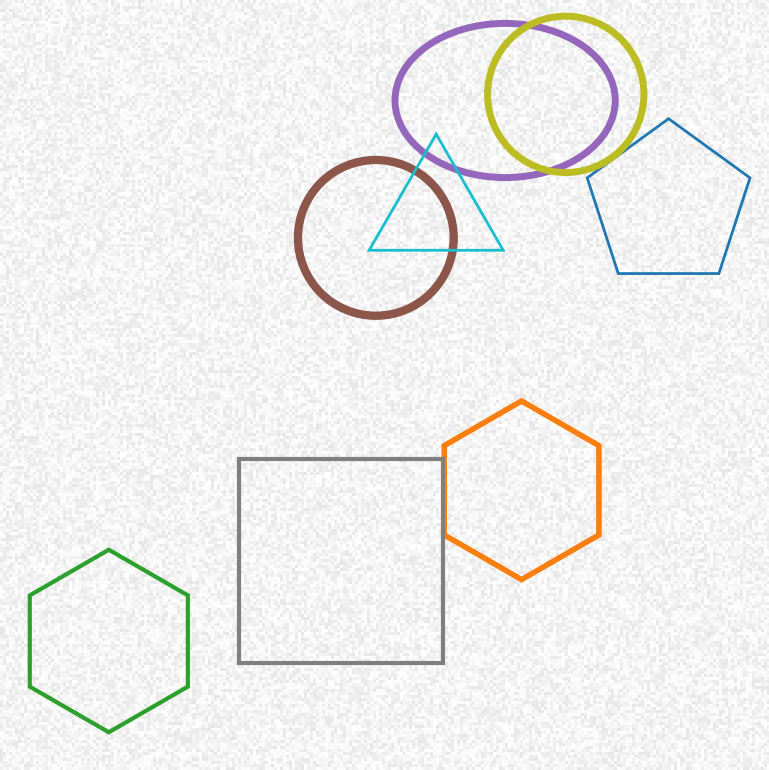[{"shape": "pentagon", "thickness": 1, "radius": 0.56, "center": [0.868, 0.735]}, {"shape": "hexagon", "thickness": 2, "radius": 0.58, "center": [0.677, 0.363]}, {"shape": "hexagon", "thickness": 1.5, "radius": 0.59, "center": [0.141, 0.168]}, {"shape": "oval", "thickness": 2.5, "radius": 0.72, "center": [0.656, 0.869]}, {"shape": "circle", "thickness": 3, "radius": 0.51, "center": [0.488, 0.691]}, {"shape": "square", "thickness": 1.5, "radius": 0.66, "center": [0.442, 0.272]}, {"shape": "circle", "thickness": 2.5, "radius": 0.51, "center": [0.735, 0.877]}, {"shape": "triangle", "thickness": 1, "radius": 0.5, "center": [0.566, 0.725]}]